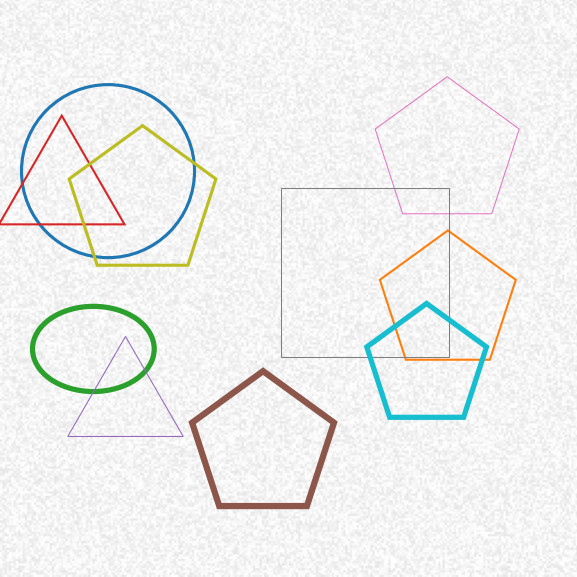[{"shape": "circle", "thickness": 1.5, "radius": 0.75, "center": [0.187, 0.703]}, {"shape": "pentagon", "thickness": 1, "radius": 0.62, "center": [0.776, 0.476]}, {"shape": "oval", "thickness": 2.5, "radius": 0.53, "center": [0.162, 0.395]}, {"shape": "triangle", "thickness": 1, "radius": 0.63, "center": [0.107, 0.673]}, {"shape": "triangle", "thickness": 0.5, "radius": 0.58, "center": [0.217, 0.301]}, {"shape": "pentagon", "thickness": 3, "radius": 0.65, "center": [0.456, 0.227]}, {"shape": "pentagon", "thickness": 0.5, "radius": 0.66, "center": [0.774, 0.735]}, {"shape": "square", "thickness": 0.5, "radius": 0.73, "center": [0.632, 0.527]}, {"shape": "pentagon", "thickness": 1.5, "radius": 0.67, "center": [0.247, 0.648]}, {"shape": "pentagon", "thickness": 2.5, "radius": 0.54, "center": [0.739, 0.365]}]